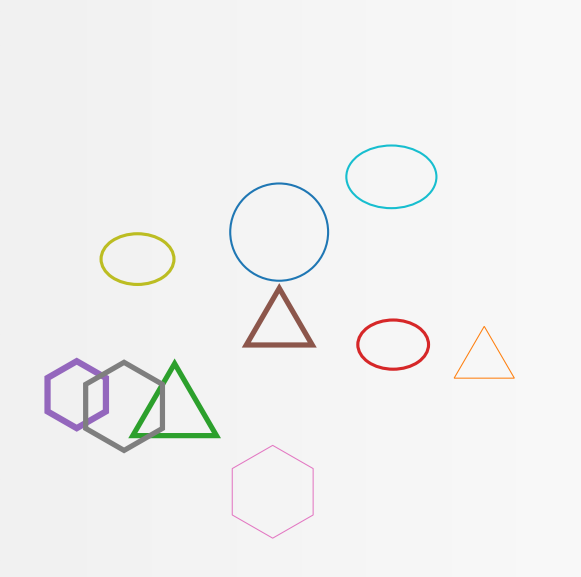[{"shape": "circle", "thickness": 1, "radius": 0.42, "center": [0.48, 0.597]}, {"shape": "triangle", "thickness": 0.5, "radius": 0.3, "center": [0.833, 0.374]}, {"shape": "triangle", "thickness": 2.5, "radius": 0.42, "center": [0.3, 0.286]}, {"shape": "oval", "thickness": 1.5, "radius": 0.3, "center": [0.676, 0.402]}, {"shape": "hexagon", "thickness": 3, "radius": 0.29, "center": [0.132, 0.316]}, {"shape": "triangle", "thickness": 2.5, "radius": 0.33, "center": [0.48, 0.435]}, {"shape": "hexagon", "thickness": 0.5, "radius": 0.4, "center": [0.469, 0.148]}, {"shape": "hexagon", "thickness": 2.5, "radius": 0.38, "center": [0.213, 0.295]}, {"shape": "oval", "thickness": 1.5, "radius": 0.31, "center": [0.237, 0.55]}, {"shape": "oval", "thickness": 1, "radius": 0.39, "center": [0.673, 0.693]}]